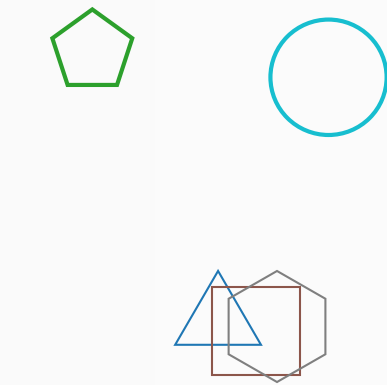[{"shape": "triangle", "thickness": 1.5, "radius": 0.64, "center": [0.563, 0.168]}, {"shape": "pentagon", "thickness": 3, "radius": 0.54, "center": [0.238, 0.867]}, {"shape": "square", "thickness": 1.5, "radius": 0.57, "center": [0.661, 0.14]}, {"shape": "hexagon", "thickness": 1.5, "radius": 0.72, "center": [0.715, 0.152]}, {"shape": "circle", "thickness": 3, "radius": 0.75, "center": [0.848, 0.799]}]